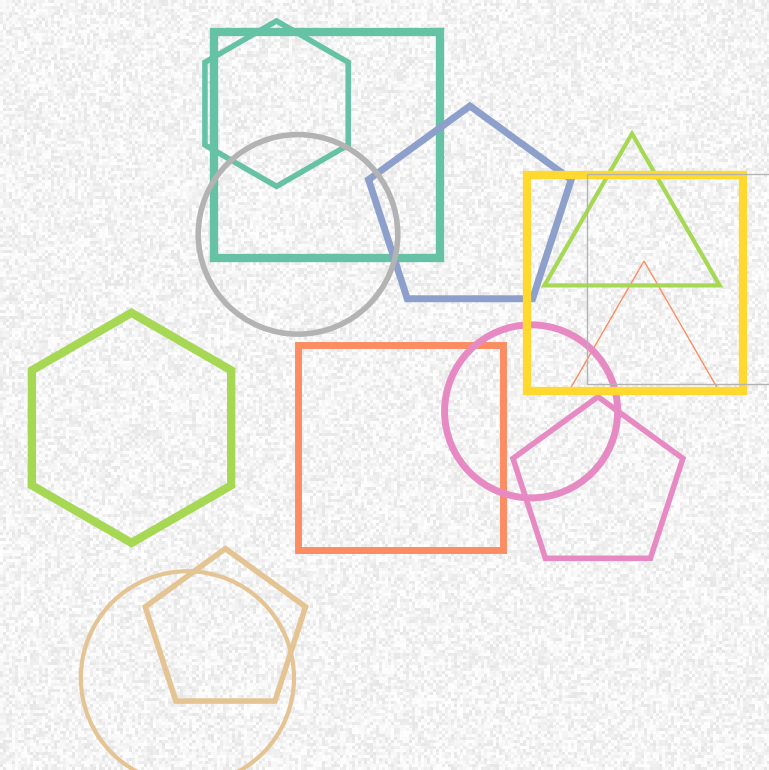[{"shape": "hexagon", "thickness": 2, "radius": 0.54, "center": [0.359, 0.865]}, {"shape": "square", "thickness": 3, "radius": 0.74, "center": [0.425, 0.812]}, {"shape": "triangle", "thickness": 0.5, "radius": 0.56, "center": [0.836, 0.549]}, {"shape": "square", "thickness": 2.5, "radius": 0.67, "center": [0.52, 0.419]}, {"shape": "pentagon", "thickness": 2.5, "radius": 0.69, "center": [0.61, 0.724]}, {"shape": "pentagon", "thickness": 2, "radius": 0.58, "center": [0.777, 0.369]}, {"shape": "circle", "thickness": 2.5, "radius": 0.56, "center": [0.69, 0.466]}, {"shape": "triangle", "thickness": 1.5, "radius": 0.66, "center": [0.821, 0.695]}, {"shape": "hexagon", "thickness": 3, "radius": 0.75, "center": [0.171, 0.444]}, {"shape": "square", "thickness": 3, "radius": 0.7, "center": [0.825, 0.633]}, {"shape": "circle", "thickness": 1.5, "radius": 0.69, "center": [0.243, 0.12]}, {"shape": "pentagon", "thickness": 2, "radius": 0.55, "center": [0.293, 0.178]}, {"shape": "square", "thickness": 0.5, "radius": 0.68, "center": [0.898, 0.638]}, {"shape": "circle", "thickness": 2, "radius": 0.65, "center": [0.387, 0.696]}]